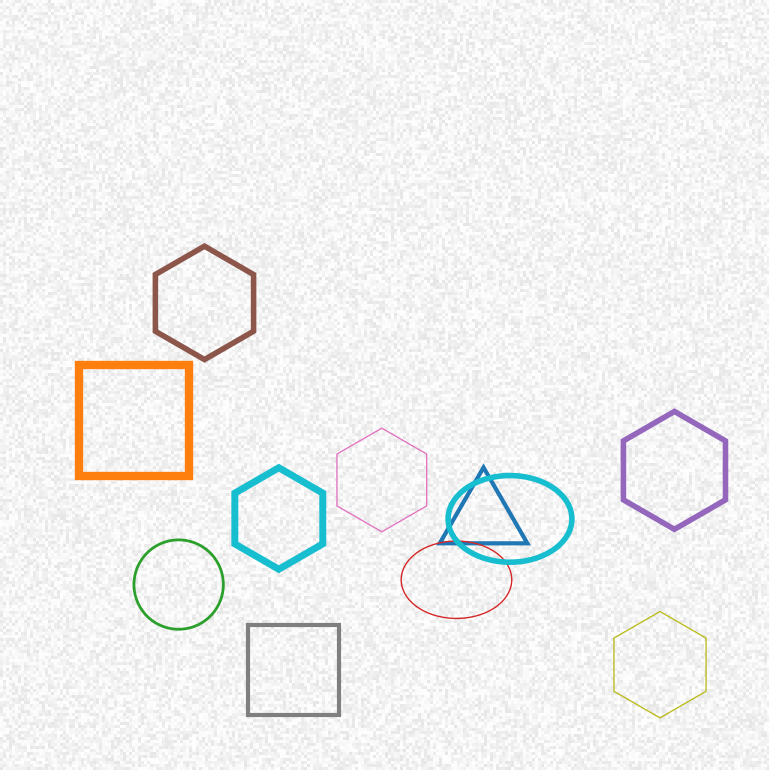[{"shape": "triangle", "thickness": 1.5, "radius": 0.33, "center": [0.628, 0.327]}, {"shape": "square", "thickness": 3, "radius": 0.36, "center": [0.174, 0.454]}, {"shape": "circle", "thickness": 1, "radius": 0.29, "center": [0.232, 0.241]}, {"shape": "oval", "thickness": 0.5, "radius": 0.36, "center": [0.593, 0.247]}, {"shape": "hexagon", "thickness": 2, "radius": 0.38, "center": [0.876, 0.389]}, {"shape": "hexagon", "thickness": 2, "radius": 0.37, "center": [0.266, 0.607]}, {"shape": "hexagon", "thickness": 0.5, "radius": 0.34, "center": [0.496, 0.377]}, {"shape": "square", "thickness": 1.5, "radius": 0.29, "center": [0.382, 0.13]}, {"shape": "hexagon", "thickness": 0.5, "radius": 0.35, "center": [0.857, 0.137]}, {"shape": "hexagon", "thickness": 2.5, "radius": 0.33, "center": [0.362, 0.327]}, {"shape": "oval", "thickness": 2, "radius": 0.4, "center": [0.662, 0.326]}]